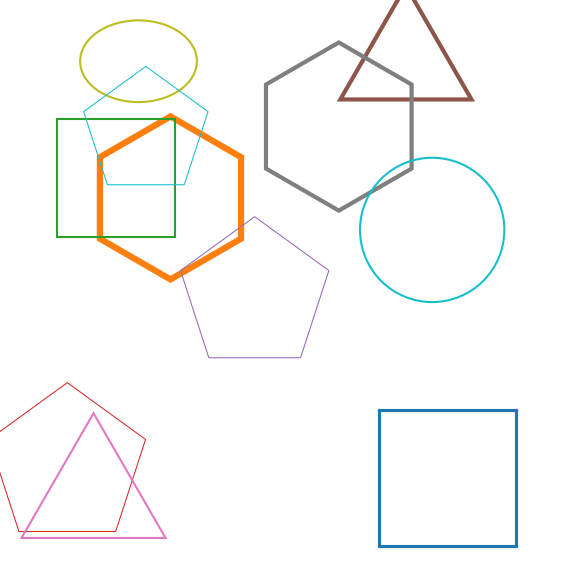[{"shape": "square", "thickness": 1.5, "radius": 0.59, "center": [0.775, 0.172]}, {"shape": "hexagon", "thickness": 3, "radius": 0.71, "center": [0.295, 0.656]}, {"shape": "square", "thickness": 1, "radius": 0.51, "center": [0.2, 0.691]}, {"shape": "pentagon", "thickness": 0.5, "radius": 0.71, "center": [0.117, 0.194]}, {"shape": "pentagon", "thickness": 0.5, "radius": 0.68, "center": [0.441, 0.489]}, {"shape": "triangle", "thickness": 2, "radius": 0.66, "center": [0.703, 0.892]}, {"shape": "triangle", "thickness": 1, "radius": 0.72, "center": [0.162, 0.14]}, {"shape": "hexagon", "thickness": 2, "radius": 0.73, "center": [0.587, 0.78]}, {"shape": "oval", "thickness": 1, "radius": 0.51, "center": [0.24, 0.893]}, {"shape": "pentagon", "thickness": 0.5, "radius": 0.57, "center": [0.253, 0.771]}, {"shape": "circle", "thickness": 1, "radius": 0.62, "center": [0.748, 0.601]}]